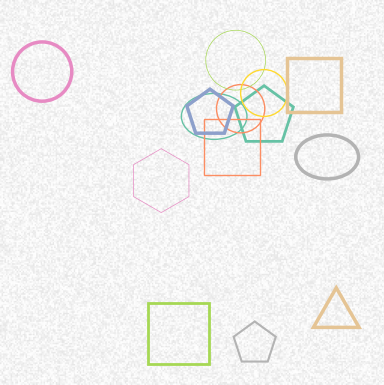[{"shape": "oval", "thickness": 1, "radius": 0.43, "center": [0.556, 0.698]}, {"shape": "pentagon", "thickness": 2, "radius": 0.4, "center": [0.686, 0.697]}, {"shape": "square", "thickness": 1, "radius": 0.37, "center": [0.603, 0.618]}, {"shape": "circle", "thickness": 1, "radius": 0.31, "center": [0.625, 0.718]}, {"shape": "pentagon", "thickness": 2.5, "radius": 0.32, "center": [0.545, 0.705]}, {"shape": "circle", "thickness": 2.5, "radius": 0.38, "center": [0.11, 0.814]}, {"shape": "hexagon", "thickness": 0.5, "radius": 0.42, "center": [0.419, 0.531]}, {"shape": "square", "thickness": 2, "radius": 0.4, "center": [0.463, 0.133]}, {"shape": "circle", "thickness": 0.5, "radius": 0.39, "center": [0.612, 0.844]}, {"shape": "circle", "thickness": 1, "radius": 0.3, "center": [0.686, 0.758]}, {"shape": "triangle", "thickness": 2.5, "radius": 0.34, "center": [0.873, 0.184]}, {"shape": "square", "thickness": 2.5, "radius": 0.35, "center": [0.815, 0.778]}, {"shape": "oval", "thickness": 2.5, "radius": 0.41, "center": [0.85, 0.592]}, {"shape": "pentagon", "thickness": 1.5, "radius": 0.29, "center": [0.662, 0.107]}]